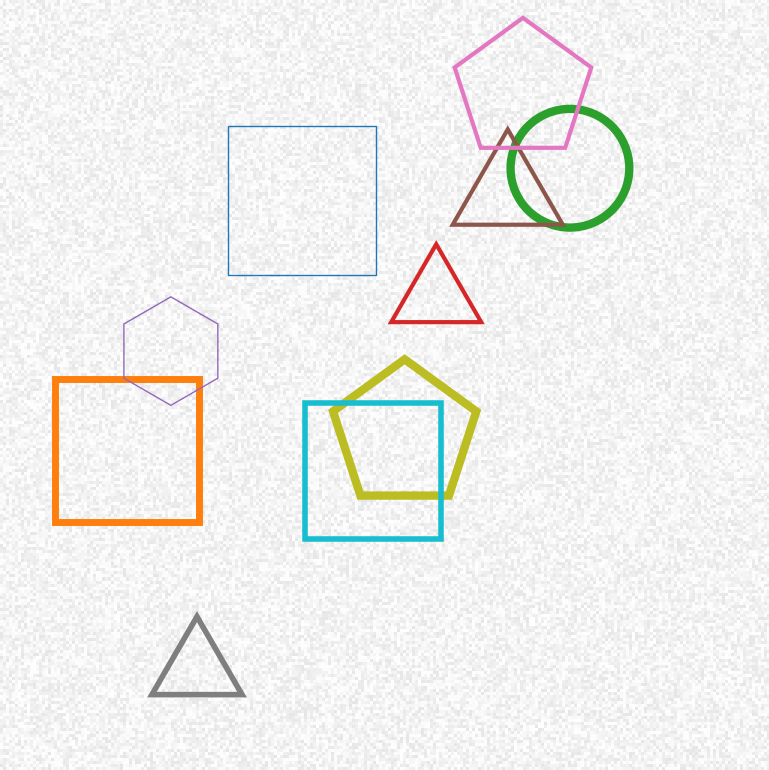[{"shape": "square", "thickness": 0.5, "radius": 0.48, "center": [0.392, 0.74]}, {"shape": "square", "thickness": 2.5, "radius": 0.47, "center": [0.165, 0.415]}, {"shape": "circle", "thickness": 3, "radius": 0.39, "center": [0.74, 0.782]}, {"shape": "triangle", "thickness": 1.5, "radius": 0.34, "center": [0.567, 0.615]}, {"shape": "hexagon", "thickness": 0.5, "radius": 0.35, "center": [0.222, 0.544]}, {"shape": "triangle", "thickness": 1.5, "radius": 0.41, "center": [0.659, 0.749]}, {"shape": "pentagon", "thickness": 1.5, "radius": 0.47, "center": [0.679, 0.884]}, {"shape": "triangle", "thickness": 2, "radius": 0.34, "center": [0.256, 0.132]}, {"shape": "pentagon", "thickness": 3, "radius": 0.49, "center": [0.526, 0.436]}, {"shape": "square", "thickness": 2, "radius": 0.44, "center": [0.485, 0.388]}]